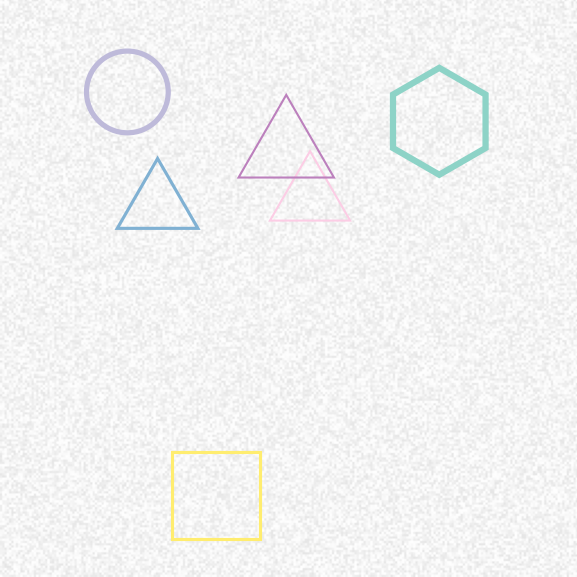[{"shape": "hexagon", "thickness": 3, "radius": 0.46, "center": [0.761, 0.789]}, {"shape": "circle", "thickness": 2.5, "radius": 0.35, "center": [0.221, 0.84]}, {"shape": "triangle", "thickness": 1.5, "radius": 0.4, "center": [0.273, 0.644]}, {"shape": "triangle", "thickness": 1, "radius": 0.4, "center": [0.537, 0.657]}, {"shape": "triangle", "thickness": 1, "radius": 0.48, "center": [0.496, 0.739]}, {"shape": "square", "thickness": 1.5, "radius": 0.38, "center": [0.374, 0.141]}]